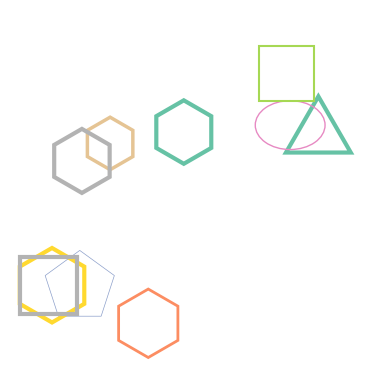[{"shape": "triangle", "thickness": 3, "radius": 0.49, "center": [0.827, 0.652]}, {"shape": "hexagon", "thickness": 3, "radius": 0.41, "center": [0.477, 0.657]}, {"shape": "hexagon", "thickness": 2, "radius": 0.44, "center": [0.385, 0.16]}, {"shape": "pentagon", "thickness": 0.5, "radius": 0.47, "center": [0.207, 0.255]}, {"shape": "oval", "thickness": 1, "radius": 0.45, "center": [0.754, 0.675]}, {"shape": "square", "thickness": 1.5, "radius": 0.36, "center": [0.743, 0.809]}, {"shape": "hexagon", "thickness": 3, "radius": 0.48, "center": [0.135, 0.259]}, {"shape": "hexagon", "thickness": 2.5, "radius": 0.34, "center": [0.286, 0.627]}, {"shape": "hexagon", "thickness": 3, "radius": 0.42, "center": [0.213, 0.582]}, {"shape": "square", "thickness": 3, "radius": 0.37, "center": [0.126, 0.259]}]